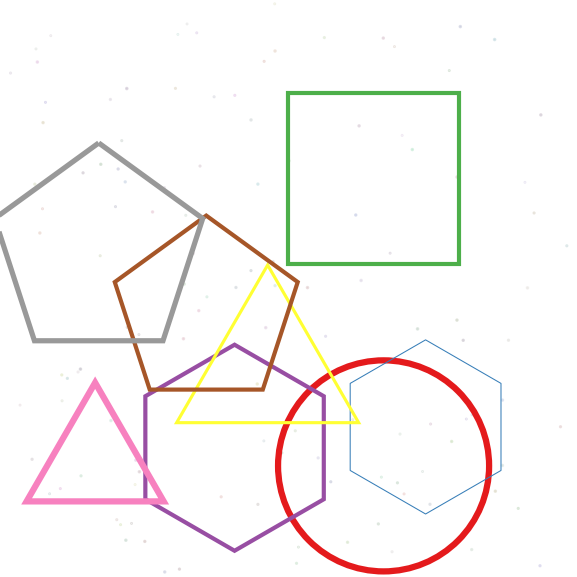[{"shape": "circle", "thickness": 3, "radius": 0.91, "center": [0.664, 0.192]}, {"shape": "hexagon", "thickness": 0.5, "radius": 0.75, "center": [0.737, 0.26]}, {"shape": "square", "thickness": 2, "radius": 0.74, "center": [0.646, 0.69]}, {"shape": "hexagon", "thickness": 2, "radius": 0.89, "center": [0.406, 0.224]}, {"shape": "triangle", "thickness": 1.5, "radius": 0.91, "center": [0.463, 0.358]}, {"shape": "pentagon", "thickness": 2, "radius": 0.83, "center": [0.357, 0.459]}, {"shape": "triangle", "thickness": 3, "radius": 0.69, "center": [0.165, 0.199]}, {"shape": "pentagon", "thickness": 2.5, "radius": 0.95, "center": [0.171, 0.562]}]